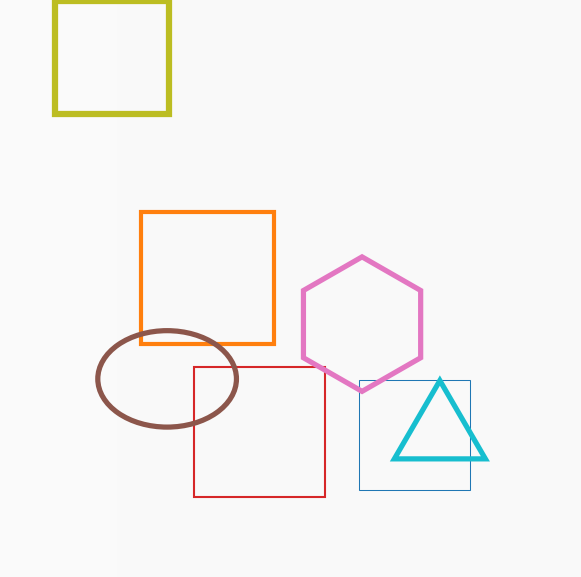[{"shape": "square", "thickness": 0.5, "radius": 0.48, "center": [0.714, 0.246]}, {"shape": "square", "thickness": 2, "radius": 0.57, "center": [0.357, 0.518]}, {"shape": "square", "thickness": 1, "radius": 0.56, "center": [0.447, 0.252]}, {"shape": "oval", "thickness": 2.5, "radius": 0.6, "center": [0.288, 0.343]}, {"shape": "hexagon", "thickness": 2.5, "radius": 0.58, "center": [0.623, 0.438]}, {"shape": "square", "thickness": 3, "radius": 0.49, "center": [0.193, 0.899]}, {"shape": "triangle", "thickness": 2.5, "radius": 0.45, "center": [0.757, 0.25]}]